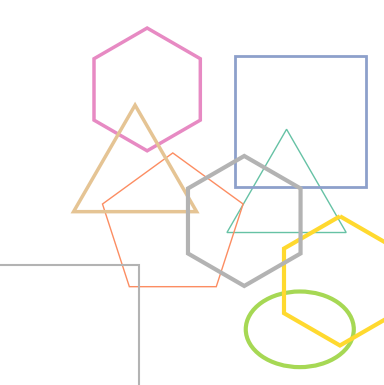[{"shape": "triangle", "thickness": 1, "radius": 0.89, "center": [0.744, 0.485]}, {"shape": "pentagon", "thickness": 1, "radius": 0.96, "center": [0.449, 0.411]}, {"shape": "square", "thickness": 2, "radius": 0.85, "center": [0.78, 0.684]}, {"shape": "hexagon", "thickness": 2.5, "radius": 0.8, "center": [0.382, 0.768]}, {"shape": "oval", "thickness": 3, "radius": 0.7, "center": [0.779, 0.145]}, {"shape": "hexagon", "thickness": 3, "radius": 0.84, "center": [0.883, 0.27]}, {"shape": "triangle", "thickness": 2.5, "radius": 0.92, "center": [0.351, 0.542]}, {"shape": "square", "thickness": 1.5, "radius": 0.99, "center": [0.163, 0.113]}, {"shape": "hexagon", "thickness": 3, "radius": 0.84, "center": [0.634, 0.426]}]